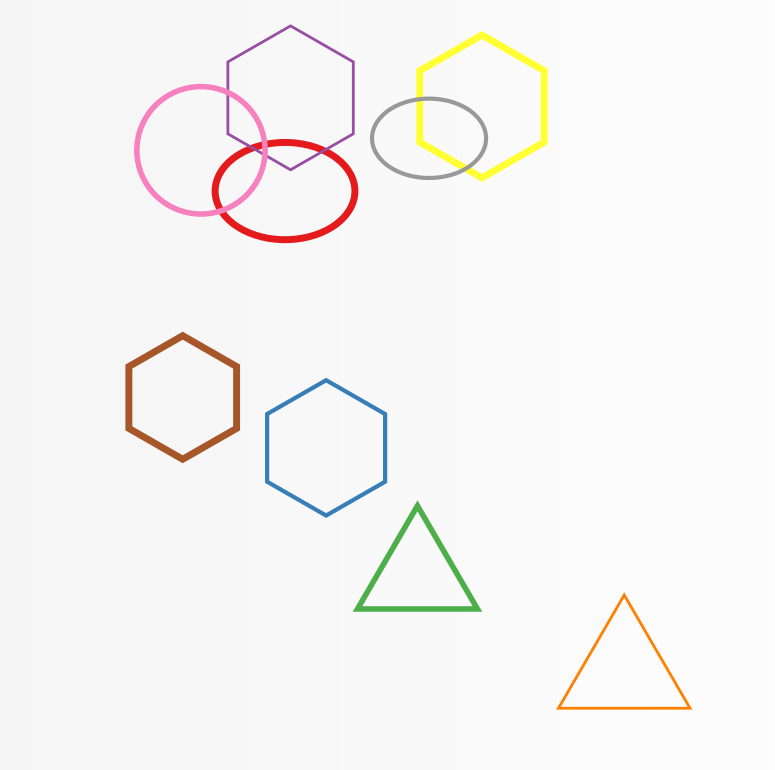[{"shape": "oval", "thickness": 2.5, "radius": 0.45, "center": [0.368, 0.752]}, {"shape": "hexagon", "thickness": 1.5, "radius": 0.44, "center": [0.421, 0.418]}, {"shape": "triangle", "thickness": 2, "radius": 0.45, "center": [0.539, 0.254]}, {"shape": "hexagon", "thickness": 1, "radius": 0.47, "center": [0.375, 0.873]}, {"shape": "triangle", "thickness": 1, "radius": 0.49, "center": [0.805, 0.129]}, {"shape": "hexagon", "thickness": 2.5, "radius": 0.46, "center": [0.622, 0.862]}, {"shape": "hexagon", "thickness": 2.5, "radius": 0.4, "center": [0.236, 0.484]}, {"shape": "circle", "thickness": 2, "radius": 0.41, "center": [0.259, 0.805]}, {"shape": "oval", "thickness": 1.5, "radius": 0.37, "center": [0.554, 0.82]}]